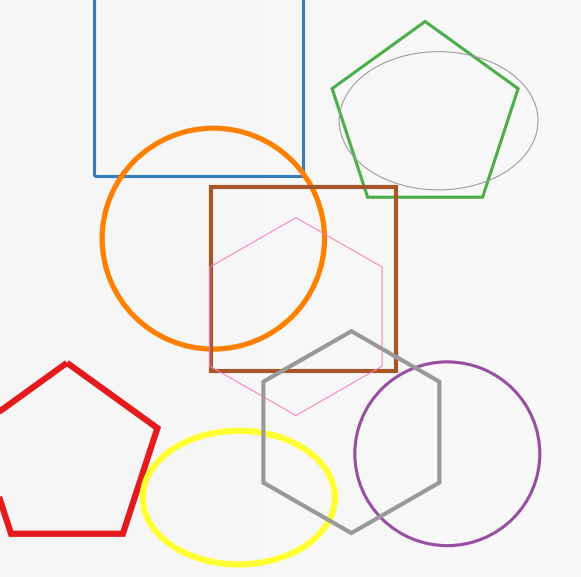[{"shape": "pentagon", "thickness": 3, "radius": 0.82, "center": [0.115, 0.207]}, {"shape": "square", "thickness": 1.5, "radius": 0.9, "center": [0.341, 0.874]}, {"shape": "pentagon", "thickness": 1.5, "radius": 0.84, "center": [0.731, 0.794]}, {"shape": "circle", "thickness": 1.5, "radius": 0.8, "center": [0.77, 0.213]}, {"shape": "circle", "thickness": 2.5, "radius": 0.96, "center": [0.367, 0.586]}, {"shape": "oval", "thickness": 3, "radius": 0.83, "center": [0.411, 0.137]}, {"shape": "square", "thickness": 2, "radius": 0.8, "center": [0.522, 0.516]}, {"shape": "hexagon", "thickness": 0.5, "radius": 0.86, "center": [0.509, 0.451]}, {"shape": "hexagon", "thickness": 2, "radius": 0.87, "center": [0.605, 0.251]}, {"shape": "oval", "thickness": 0.5, "radius": 0.85, "center": [0.755, 0.79]}]